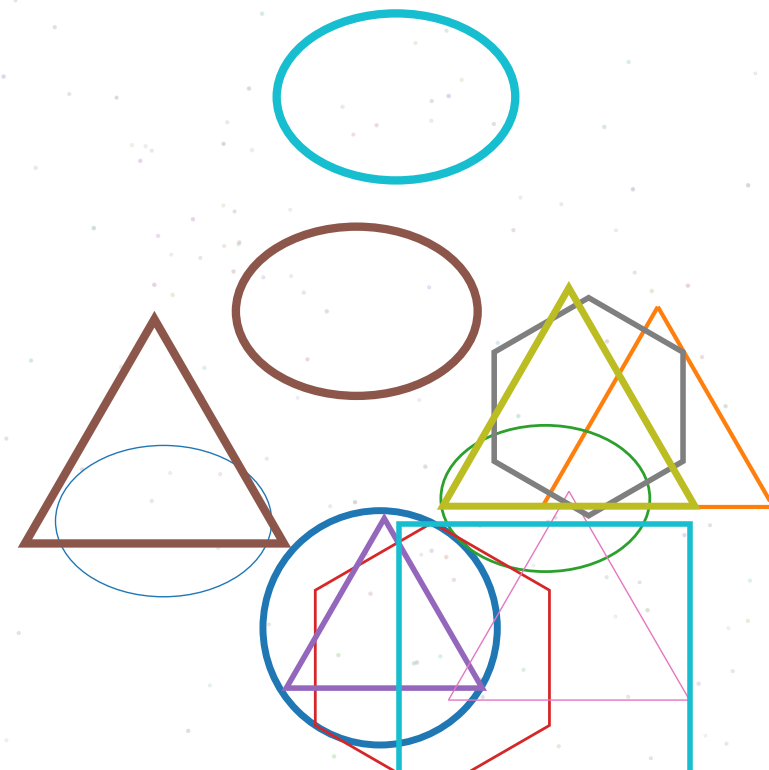[{"shape": "oval", "thickness": 0.5, "radius": 0.7, "center": [0.212, 0.323]}, {"shape": "circle", "thickness": 2.5, "radius": 0.76, "center": [0.494, 0.185]}, {"shape": "triangle", "thickness": 1.5, "radius": 0.87, "center": [0.854, 0.428]}, {"shape": "oval", "thickness": 1, "radius": 0.68, "center": [0.708, 0.353]}, {"shape": "hexagon", "thickness": 1, "radius": 0.88, "center": [0.562, 0.146]}, {"shape": "triangle", "thickness": 2, "radius": 0.73, "center": [0.499, 0.18]}, {"shape": "triangle", "thickness": 3, "radius": 0.97, "center": [0.201, 0.391]}, {"shape": "oval", "thickness": 3, "radius": 0.78, "center": [0.463, 0.596]}, {"shape": "triangle", "thickness": 0.5, "radius": 0.9, "center": [0.739, 0.181]}, {"shape": "hexagon", "thickness": 2, "radius": 0.71, "center": [0.764, 0.472]}, {"shape": "triangle", "thickness": 2.5, "radius": 0.94, "center": [0.739, 0.437]}, {"shape": "oval", "thickness": 3, "radius": 0.77, "center": [0.514, 0.874]}, {"shape": "square", "thickness": 2, "radius": 0.95, "center": [0.707, 0.131]}]